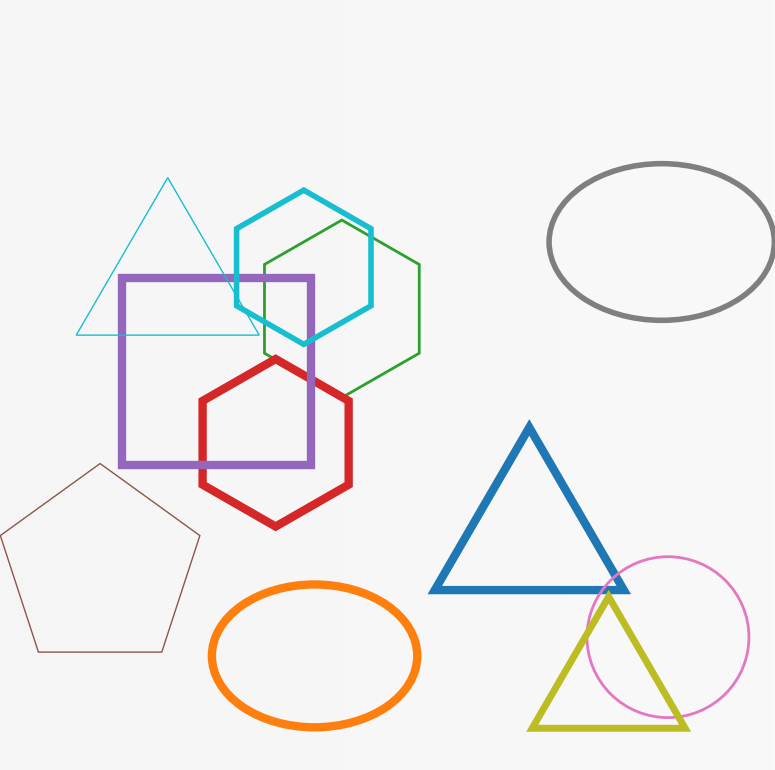[{"shape": "triangle", "thickness": 3, "radius": 0.7, "center": [0.683, 0.304]}, {"shape": "oval", "thickness": 3, "radius": 0.66, "center": [0.406, 0.148]}, {"shape": "hexagon", "thickness": 1, "radius": 0.58, "center": [0.441, 0.599]}, {"shape": "hexagon", "thickness": 3, "radius": 0.54, "center": [0.356, 0.425]}, {"shape": "square", "thickness": 3, "radius": 0.61, "center": [0.279, 0.518]}, {"shape": "pentagon", "thickness": 0.5, "radius": 0.68, "center": [0.129, 0.263]}, {"shape": "circle", "thickness": 1, "radius": 0.52, "center": [0.862, 0.173]}, {"shape": "oval", "thickness": 2, "radius": 0.73, "center": [0.854, 0.686]}, {"shape": "triangle", "thickness": 2.5, "radius": 0.57, "center": [0.785, 0.111]}, {"shape": "hexagon", "thickness": 2, "radius": 0.5, "center": [0.392, 0.653]}, {"shape": "triangle", "thickness": 0.5, "radius": 0.68, "center": [0.216, 0.633]}]